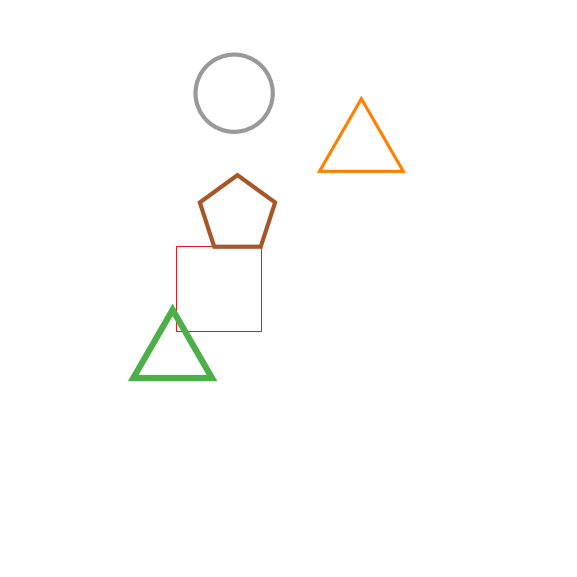[{"shape": "square", "thickness": 0.5, "radius": 0.37, "center": [0.378, 0.5]}, {"shape": "triangle", "thickness": 3, "radius": 0.39, "center": [0.299, 0.384]}, {"shape": "triangle", "thickness": 1.5, "radius": 0.42, "center": [0.626, 0.744]}, {"shape": "pentagon", "thickness": 2, "radius": 0.34, "center": [0.411, 0.627]}, {"shape": "circle", "thickness": 2, "radius": 0.33, "center": [0.405, 0.838]}]